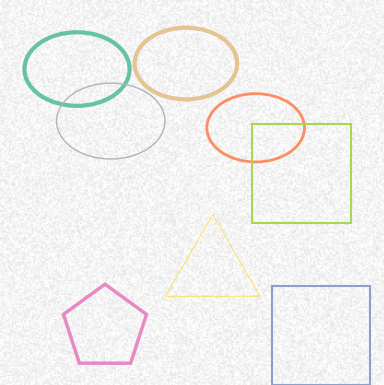[{"shape": "oval", "thickness": 3, "radius": 0.68, "center": [0.2, 0.821]}, {"shape": "oval", "thickness": 2, "radius": 0.63, "center": [0.664, 0.668]}, {"shape": "square", "thickness": 1.5, "radius": 0.64, "center": [0.834, 0.129]}, {"shape": "pentagon", "thickness": 2.5, "radius": 0.57, "center": [0.273, 0.148]}, {"shape": "square", "thickness": 1.5, "radius": 0.64, "center": [0.782, 0.55]}, {"shape": "triangle", "thickness": 0.5, "radius": 0.71, "center": [0.553, 0.301]}, {"shape": "oval", "thickness": 3, "radius": 0.67, "center": [0.483, 0.835]}, {"shape": "oval", "thickness": 1, "radius": 0.7, "center": [0.288, 0.686]}]